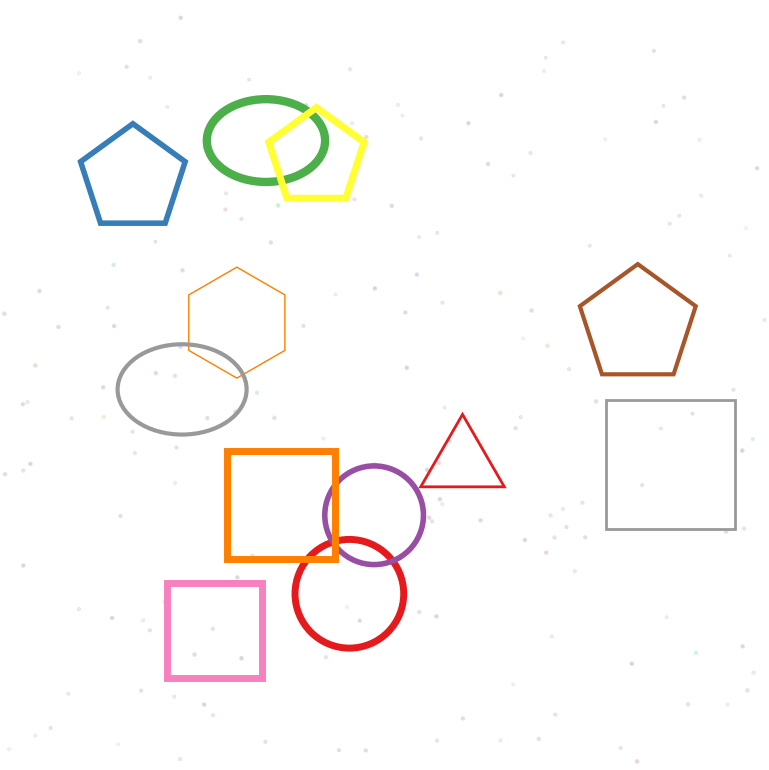[{"shape": "circle", "thickness": 2.5, "radius": 0.35, "center": [0.454, 0.229]}, {"shape": "triangle", "thickness": 1, "radius": 0.31, "center": [0.601, 0.399]}, {"shape": "pentagon", "thickness": 2, "radius": 0.36, "center": [0.173, 0.768]}, {"shape": "oval", "thickness": 3, "radius": 0.38, "center": [0.345, 0.817]}, {"shape": "circle", "thickness": 2, "radius": 0.32, "center": [0.486, 0.331]}, {"shape": "square", "thickness": 2.5, "radius": 0.35, "center": [0.365, 0.344]}, {"shape": "hexagon", "thickness": 0.5, "radius": 0.36, "center": [0.308, 0.581]}, {"shape": "pentagon", "thickness": 2.5, "radius": 0.33, "center": [0.411, 0.795]}, {"shape": "pentagon", "thickness": 1.5, "radius": 0.4, "center": [0.828, 0.578]}, {"shape": "square", "thickness": 2.5, "radius": 0.31, "center": [0.279, 0.181]}, {"shape": "oval", "thickness": 1.5, "radius": 0.42, "center": [0.237, 0.494]}, {"shape": "square", "thickness": 1, "radius": 0.42, "center": [0.871, 0.397]}]